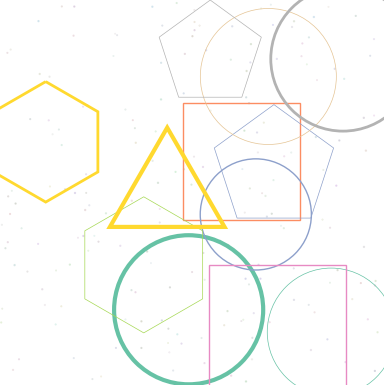[{"shape": "circle", "thickness": 3, "radius": 0.97, "center": [0.49, 0.195]}, {"shape": "circle", "thickness": 0.5, "radius": 0.83, "center": [0.86, 0.138]}, {"shape": "square", "thickness": 1, "radius": 0.76, "center": [0.627, 0.58]}, {"shape": "circle", "thickness": 1, "radius": 0.72, "center": [0.664, 0.443]}, {"shape": "pentagon", "thickness": 0.5, "radius": 0.81, "center": [0.712, 0.565]}, {"shape": "square", "thickness": 1, "radius": 0.89, "center": [0.72, 0.133]}, {"shape": "hexagon", "thickness": 0.5, "radius": 0.88, "center": [0.373, 0.312]}, {"shape": "triangle", "thickness": 3, "radius": 0.86, "center": [0.434, 0.497]}, {"shape": "hexagon", "thickness": 2, "radius": 0.78, "center": [0.119, 0.632]}, {"shape": "circle", "thickness": 0.5, "radius": 0.88, "center": [0.697, 0.801]}, {"shape": "circle", "thickness": 2, "radius": 0.94, "center": [0.891, 0.847]}, {"shape": "pentagon", "thickness": 0.5, "radius": 0.7, "center": [0.546, 0.86]}]